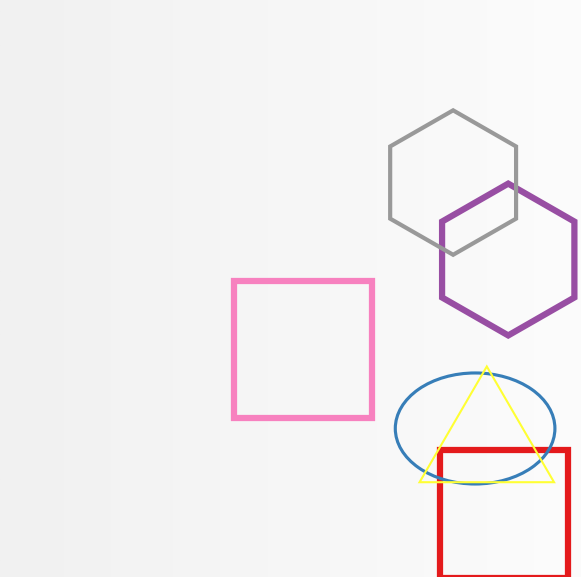[{"shape": "square", "thickness": 3, "radius": 0.55, "center": [0.866, 0.109]}, {"shape": "oval", "thickness": 1.5, "radius": 0.69, "center": [0.817, 0.257]}, {"shape": "hexagon", "thickness": 3, "radius": 0.66, "center": [0.874, 0.55]}, {"shape": "triangle", "thickness": 1, "radius": 0.67, "center": [0.838, 0.231]}, {"shape": "square", "thickness": 3, "radius": 0.59, "center": [0.521, 0.394]}, {"shape": "hexagon", "thickness": 2, "radius": 0.63, "center": [0.78, 0.683]}]